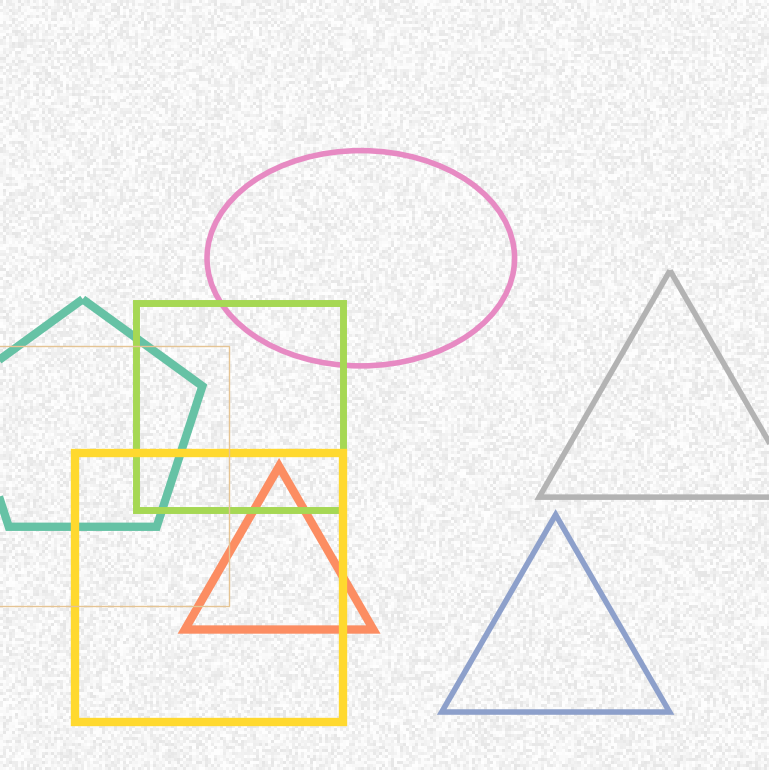[{"shape": "pentagon", "thickness": 3, "radius": 0.82, "center": [0.107, 0.448]}, {"shape": "triangle", "thickness": 3, "radius": 0.71, "center": [0.362, 0.253]}, {"shape": "triangle", "thickness": 2, "radius": 0.85, "center": [0.722, 0.161]}, {"shape": "oval", "thickness": 2, "radius": 1.0, "center": [0.469, 0.665]}, {"shape": "square", "thickness": 2.5, "radius": 0.67, "center": [0.311, 0.472]}, {"shape": "square", "thickness": 3, "radius": 0.87, "center": [0.271, 0.237]}, {"shape": "square", "thickness": 0.5, "radius": 0.84, "center": [0.129, 0.382]}, {"shape": "triangle", "thickness": 2, "radius": 0.98, "center": [0.87, 0.452]}]